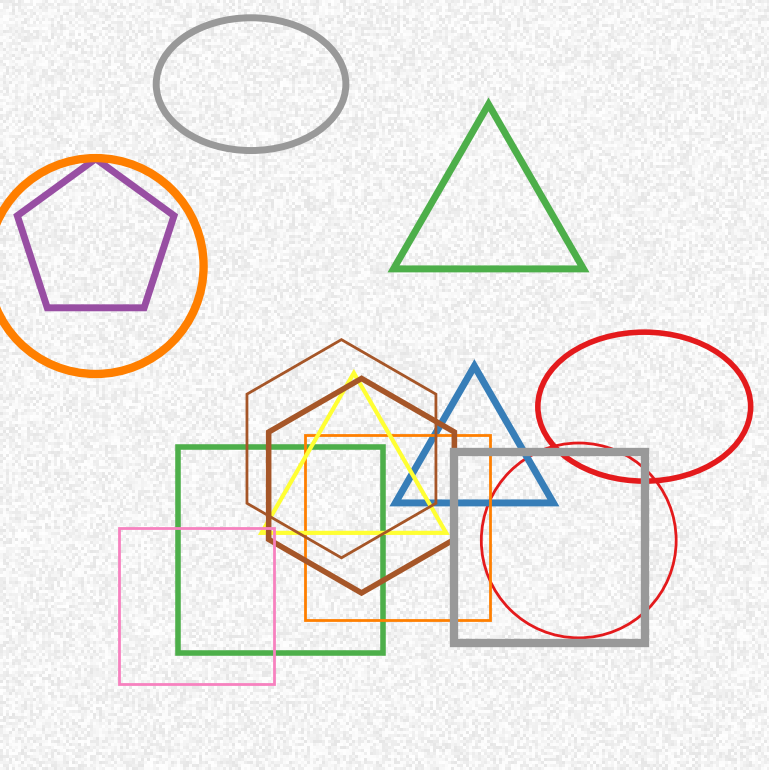[{"shape": "circle", "thickness": 1, "radius": 0.63, "center": [0.752, 0.298]}, {"shape": "oval", "thickness": 2, "radius": 0.69, "center": [0.837, 0.472]}, {"shape": "triangle", "thickness": 2.5, "radius": 0.59, "center": [0.616, 0.406]}, {"shape": "square", "thickness": 2, "radius": 0.67, "center": [0.364, 0.286]}, {"shape": "triangle", "thickness": 2.5, "radius": 0.71, "center": [0.634, 0.722]}, {"shape": "pentagon", "thickness": 2.5, "radius": 0.53, "center": [0.124, 0.687]}, {"shape": "circle", "thickness": 3, "radius": 0.7, "center": [0.124, 0.655]}, {"shape": "square", "thickness": 1, "radius": 0.6, "center": [0.517, 0.315]}, {"shape": "triangle", "thickness": 1.5, "radius": 0.69, "center": [0.46, 0.377]}, {"shape": "hexagon", "thickness": 2, "radius": 0.7, "center": [0.47, 0.369]}, {"shape": "hexagon", "thickness": 1, "radius": 0.71, "center": [0.443, 0.417]}, {"shape": "square", "thickness": 1, "radius": 0.5, "center": [0.255, 0.213]}, {"shape": "square", "thickness": 3, "radius": 0.62, "center": [0.714, 0.289]}, {"shape": "oval", "thickness": 2.5, "radius": 0.62, "center": [0.326, 0.891]}]